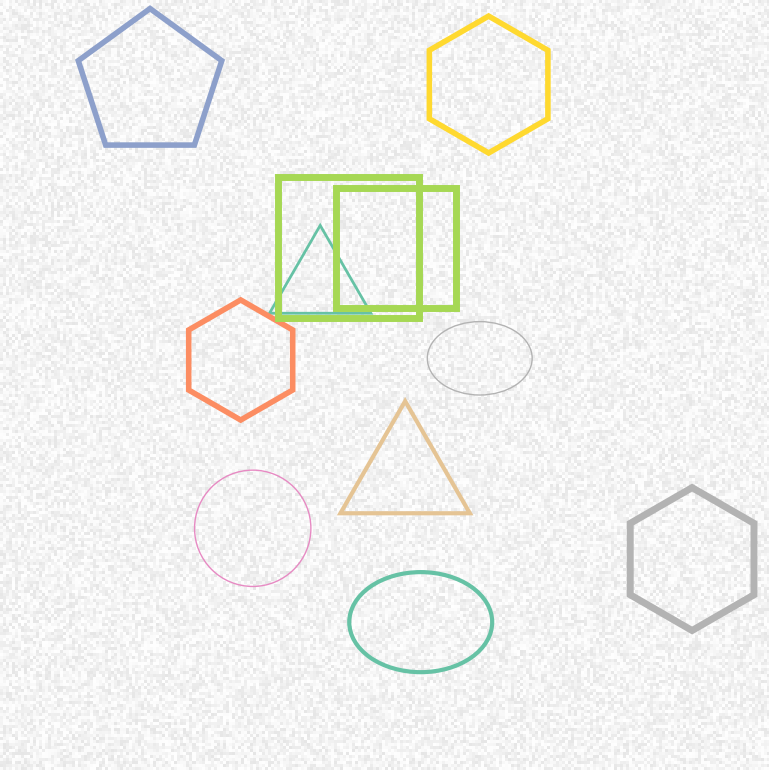[{"shape": "oval", "thickness": 1.5, "radius": 0.46, "center": [0.546, 0.192]}, {"shape": "triangle", "thickness": 1, "radius": 0.38, "center": [0.416, 0.631]}, {"shape": "hexagon", "thickness": 2, "radius": 0.39, "center": [0.313, 0.532]}, {"shape": "pentagon", "thickness": 2, "radius": 0.49, "center": [0.195, 0.891]}, {"shape": "circle", "thickness": 0.5, "radius": 0.38, "center": [0.328, 0.314]}, {"shape": "square", "thickness": 2.5, "radius": 0.46, "center": [0.452, 0.679]}, {"shape": "square", "thickness": 2.5, "radius": 0.39, "center": [0.514, 0.678]}, {"shape": "hexagon", "thickness": 2, "radius": 0.44, "center": [0.635, 0.89]}, {"shape": "triangle", "thickness": 1.5, "radius": 0.49, "center": [0.526, 0.382]}, {"shape": "hexagon", "thickness": 2.5, "radius": 0.46, "center": [0.899, 0.274]}, {"shape": "oval", "thickness": 0.5, "radius": 0.34, "center": [0.623, 0.535]}]